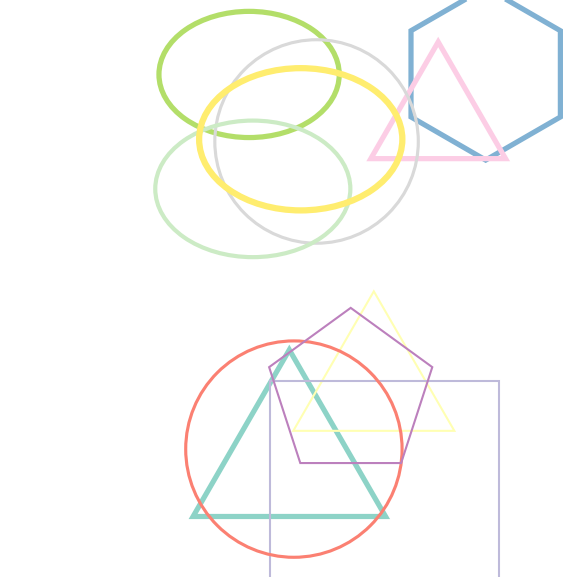[{"shape": "triangle", "thickness": 2.5, "radius": 0.96, "center": [0.501, 0.201]}, {"shape": "triangle", "thickness": 1, "radius": 0.81, "center": [0.647, 0.334]}, {"shape": "square", "thickness": 1, "radius": 0.99, "center": [0.666, 0.142]}, {"shape": "circle", "thickness": 1.5, "radius": 0.94, "center": [0.509, 0.221]}, {"shape": "hexagon", "thickness": 2.5, "radius": 0.75, "center": [0.841, 0.871]}, {"shape": "oval", "thickness": 2.5, "radius": 0.78, "center": [0.431, 0.87]}, {"shape": "triangle", "thickness": 2.5, "radius": 0.67, "center": [0.759, 0.792]}, {"shape": "circle", "thickness": 1.5, "radius": 0.88, "center": [0.548, 0.754]}, {"shape": "pentagon", "thickness": 1, "radius": 0.74, "center": [0.607, 0.317]}, {"shape": "oval", "thickness": 2, "radius": 0.84, "center": [0.438, 0.672]}, {"shape": "oval", "thickness": 3, "radius": 0.88, "center": [0.521, 0.758]}]